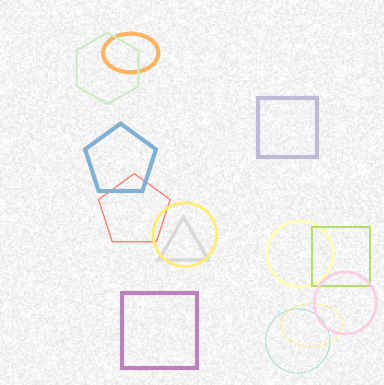[{"shape": "circle", "thickness": 0.5, "radius": 0.42, "center": [0.773, 0.114]}, {"shape": "circle", "thickness": 2, "radius": 0.43, "center": [0.78, 0.34]}, {"shape": "square", "thickness": 3, "radius": 0.39, "center": [0.746, 0.668]}, {"shape": "pentagon", "thickness": 1, "radius": 0.49, "center": [0.349, 0.451]}, {"shape": "pentagon", "thickness": 3, "radius": 0.48, "center": [0.313, 0.582]}, {"shape": "oval", "thickness": 3, "radius": 0.36, "center": [0.34, 0.862]}, {"shape": "square", "thickness": 1.5, "radius": 0.38, "center": [0.886, 0.334]}, {"shape": "circle", "thickness": 2, "radius": 0.4, "center": [0.897, 0.213]}, {"shape": "triangle", "thickness": 2.5, "radius": 0.37, "center": [0.477, 0.362]}, {"shape": "square", "thickness": 3, "radius": 0.49, "center": [0.414, 0.142]}, {"shape": "hexagon", "thickness": 1.5, "radius": 0.46, "center": [0.28, 0.822]}, {"shape": "oval", "thickness": 0.5, "radius": 0.4, "center": [0.81, 0.156]}, {"shape": "circle", "thickness": 2, "radius": 0.41, "center": [0.48, 0.39]}]